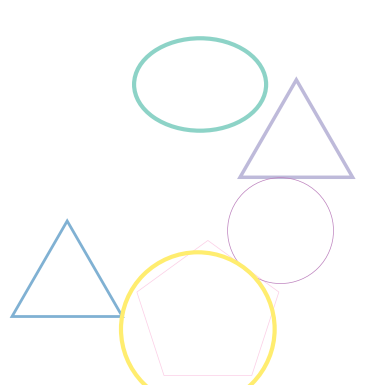[{"shape": "oval", "thickness": 3, "radius": 0.86, "center": [0.52, 0.781]}, {"shape": "triangle", "thickness": 2.5, "radius": 0.84, "center": [0.77, 0.624]}, {"shape": "triangle", "thickness": 2, "radius": 0.83, "center": [0.175, 0.261]}, {"shape": "pentagon", "thickness": 0.5, "radius": 0.97, "center": [0.54, 0.182]}, {"shape": "circle", "thickness": 0.5, "radius": 0.69, "center": [0.729, 0.401]}, {"shape": "circle", "thickness": 3, "radius": 1.0, "center": [0.514, 0.145]}]